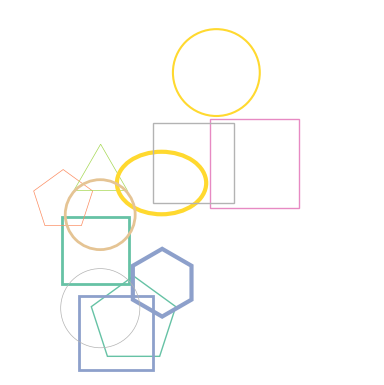[{"shape": "square", "thickness": 2, "radius": 0.43, "center": [0.247, 0.349]}, {"shape": "pentagon", "thickness": 1, "radius": 0.58, "center": [0.347, 0.168]}, {"shape": "pentagon", "thickness": 0.5, "radius": 0.4, "center": [0.164, 0.479]}, {"shape": "hexagon", "thickness": 3, "radius": 0.44, "center": [0.421, 0.266]}, {"shape": "square", "thickness": 2, "radius": 0.48, "center": [0.302, 0.134]}, {"shape": "square", "thickness": 1, "radius": 0.58, "center": [0.661, 0.574]}, {"shape": "triangle", "thickness": 0.5, "radius": 0.4, "center": [0.261, 0.545]}, {"shape": "oval", "thickness": 3, "radius": 0.58, "center": [0.42, 0.525]}, {"shape": "circle", "thickness": 1.5, "radius": 0.56, "center": [0.562, 0.811]}, {"shape": "circle", "thickness": 2, "radius": 0.45, "center": [0.26, 0.442]}, {"shape": "circle", "thickness": 0.5, "radius": 0.51, "center": [0.26, 0.2]}, {"shape": "square", "thickness": 1, "radius": 0.52, "center": [0.503, 0.577]}]